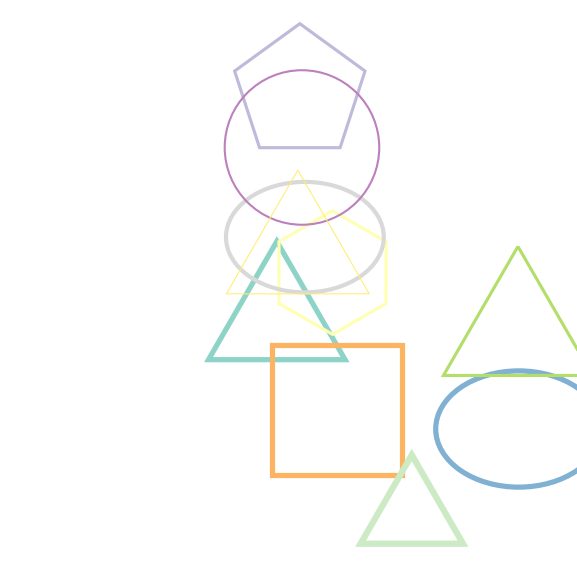[{"shape": "triangle", "thickness": 2.5, "radius": 0.68, "center": [0.479, 0.445]}, {"shape": "hexagon", "thickness": 1.5, "radius": 0.53, "center": [0.576, 0.527]}, {"shape": "pentagon", "thickness": 1.5, "radius": 0.59, "center": [0.519, 0.839]}, {"shape": "oval", "thickness": 2.5, "radius": 0.72, "center": [0.898, 0.256]}, {"shape": "square", "thickness": 2.5, "radius": 0.56, "center": [0.583, 0.29]}, {"shape": "triangle", "thickness": 1.5, "radius": 0.74, "center": [0.897, 0.423]}, {"shape": "oval", "thickness": 2, "radius": 0.68, "center": [0.528, 0.589]}, {"shape": "circle", "thickness": 1, "radius": 0.67, "center": [0.523, 0.744]}, {"shape": "triangle", "thickness": 3, "radius": 0.51, "center": [0.713, 0.109]}, {"shape": "triangle", "thickness": 0.5, "radius": 0.71, "center": [0.516, 0.562]}]